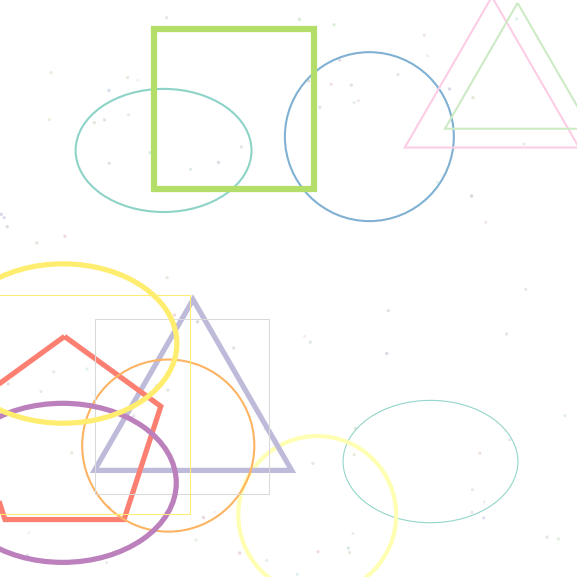[{"shape": "oval", "thickness": 0.5, "radius": 0.76, "center": [0.745, 0.2]}, {"shape": "oval", "thickness": 1, "radius": 0.76, "center": [0.283, 0.739]}, {"shape": "circle", "thickness": 2, "radius": 0.68, "center": [0.549, 0.107]}, {"shape": "triangle", "thickness": 2.5, "radius": 0.99, "center": [0.334, 0.283]}, {"shape": "pentagon", "thickness": 2.5, "radius": 0.88, "center": [0.112, 0.241]}, {"shape": "circle", "thickness": 1, "radius": 0.73, "center": [0.64, 0.763]}, {"shape": "circle", "thickness": 1, "radius": 0.75, "center": [0.291, 0.228]}, {"shape": "square", "thickness": 3, "radius": 0.69, "center": [0.405, 0.81]}, {"shape": "triangle", "thickness": 1, "radius": 0.87, "center": [0.852, 0.831]}, {"shape": "square", "thickness": 0.5, "radius": 0.75, "center": [0.315, 0.295]}, {"shape": "oval", "thickness": 2.5, "radius": 0.98, "center": [0.109, 0.163]}, {"shape": "triangle", "thickness": 1, "radius": 0.73, "center": [0.896, 0.849]}, {"shape": "oval", "thickness": 2.5, "radius": 0.99, "center": [0.109, 0.404]}, {"shape": "square", "thickness": 0.5, "radius": 0.95, "center": [0.139, 0.299]}]